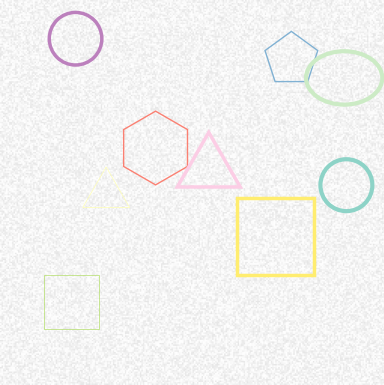[{"shape": "circle", "thickness": 3, "radius": 0.34, "center": [0.9, 0.519]}, {"shape": "triangle", "thickness": 0.5, "radius": 0.35, "center": [0.276, 0.496]}, {"shape": "hexagon", "thickness": 1, "radius": 0.48, "center": [0.404, 0.616]}, {"shape": "pentagon", "thickness": 1, "radius": 0.36, "center": [0.757, 0.846]}, {"shape": "square", "thickness": 0.5, "radius": 0.35, "center": [0.186, 0.215]}, {"shape": "triangle", "thickness": 2.5, "radius": 0.47, "center": [0.542, 0.562]}, {"shape": "circle", "thickness": 2.5, "radius": 0.34, "center": [0.196, 0.899]}, {"shape": "oval", "thickness": 3, "radius": 0.5, "center": [0.894, 0.798]}, {"shape": "square", "thickness": 2.5, "radius": 0.5, "center": [0.716, 0.385]}]